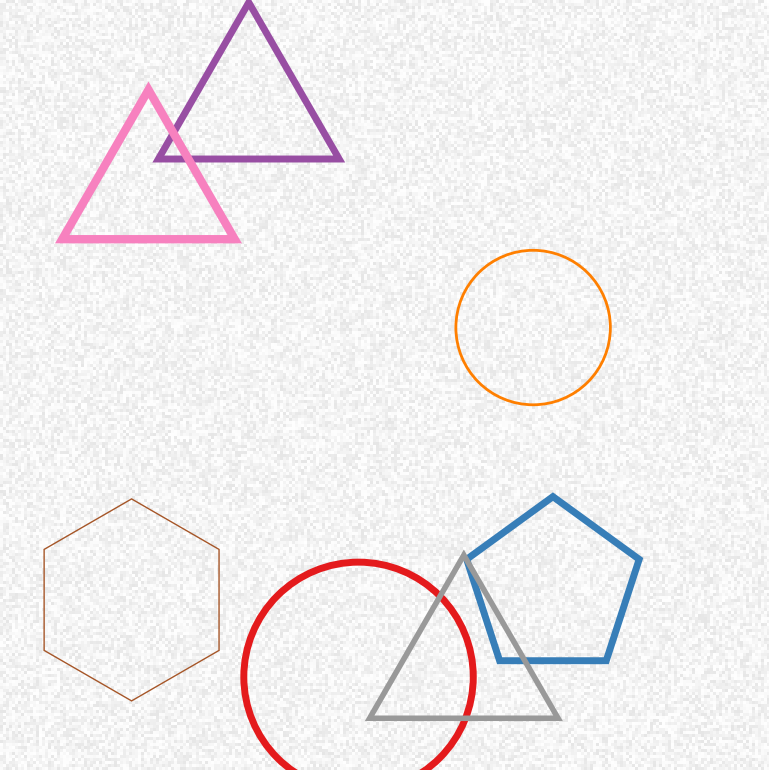[{"shape": "circle", "thickness": 2.5, "radius": 0.74, "center": [0.466, 0.121]}, {"shape": "pentagon", "thickness": 2.5, "radius": 0.59, "center": [0.718, 0.237]}, {"shape": "triangle", "thickness": 2.5, "radius": 0.68, "center": [0.323, 0.861]}, {"shape": "circle", "thickness": 1, "radius": 0.5, "center": [0.692, 0.575]}, {"shape": "hexagon", "thickness": 0.5, "radius": 0.66, "center": [0.171, 0.221]}, {"shape": "triangle", "thickness": 3, "radius": 0.65, "center": [0.193, 0.754]}, {"shape": "triangle", "thickness": 2, "radius": 0.71, "center": [0.602, 0.138]}]